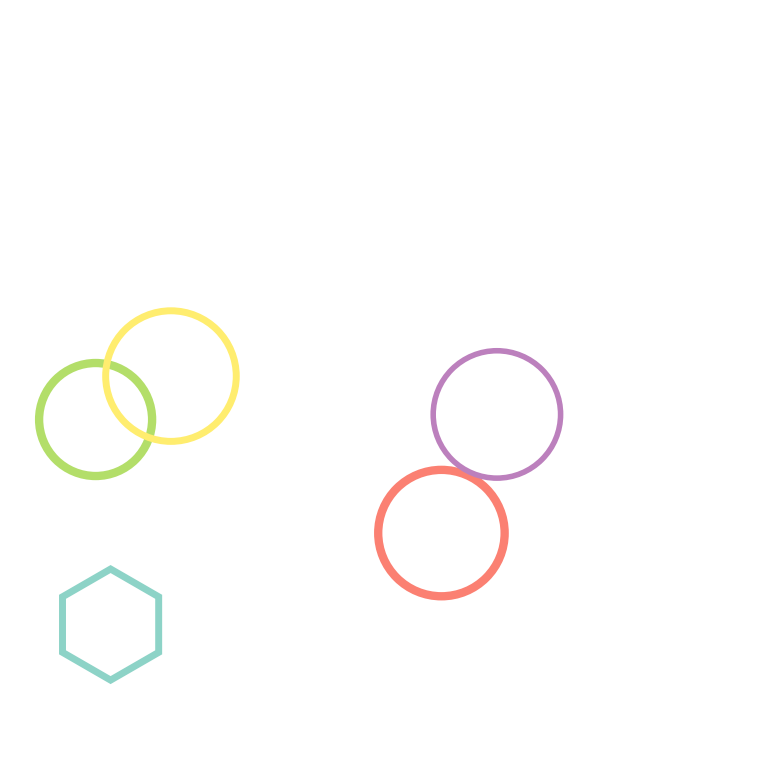[{"shape": "hexagon", "thickness": 2.5, "radius": 0.36, "center": [0.144, 0.189]}, {"shape": "circle", "thickness": 3, "radius": 0.41, "center": [0.573, 0.308]}, {"shape": "circle", "thickness": 3, "radius": 0.37, "center": [0.124, 0.455]}, {"shape": "circle", "thickness": 2, "radius": 0.41, "center": [0.645, 0.462]}, {"shape": "circle", "thickness": 2.5, "radius": 0.42, "center": [0.222, 0.512]}]